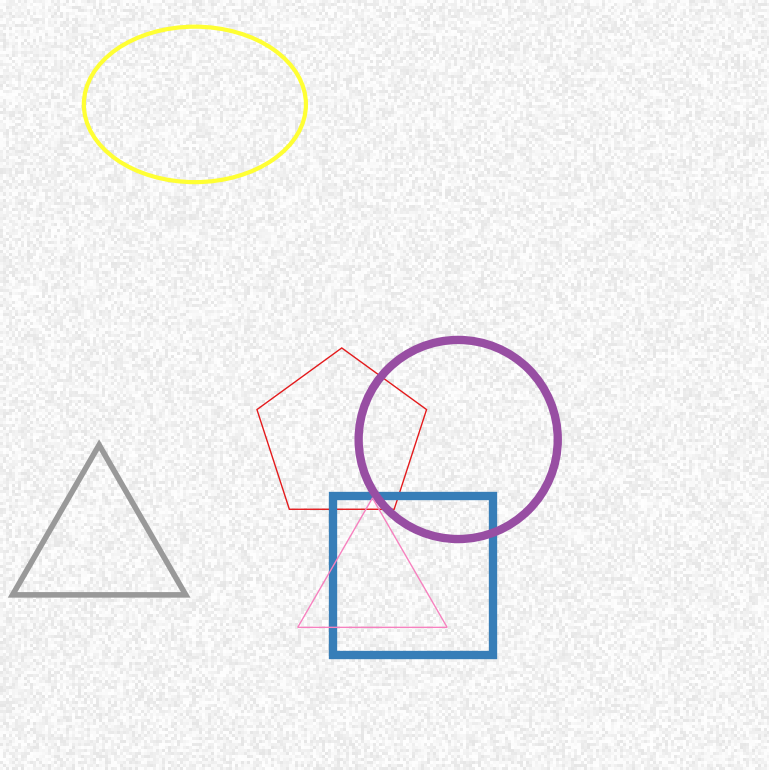[{"shape": "pentagon", "thickness": 0.5, "radius": 0.58, "center": [0.444, 0.432]}, {"shape": "square", "thickness": 3, "radius": 0.52, "center": [0.536, 0.253]}, {"shape": "circle", "thickness": 3, "radius": 0.65, "center": [0.595, 0.429]}, {"shape": "oval", "thickness": 1.5, "radius": 0.72, "center": [0.253, 0.864]}, {"shape": "triangle", "thickness": 0.5, "radius": 0.56, "center": [0.484, 0.241]}, {"shape": "triangle", "thickness": 2, "radius": 0.65, "center": [0.129, 0.292]}]